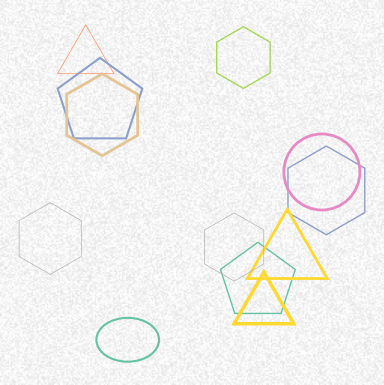[{"shape": "pentagon", "thickness": 1, "radius": 0.51, "center": [0.67, 0.269]}, {"shape": "oval", "thickness": 1.5, "radius": 0.41, "center": [0.332, 0.118]}, {"shape": "triangle", "thickness": 0.5, "radius": 0.42, "center": [0.223, 0.851]}, {"shape": "pentagon", "thickness": 1.5, "radius": 0.58, "center": [0.26, 0.734]}, {"shape": "hexagon", "thickness": 1, "radius": 0.58, "center": [0.848, 0.506]}, {"shape": "circle", "thickness": 2, "radius": 0.49, "center": [0.836, 0.553]}, {"shape": "hexagon", "thickness": 1, "radius": 0.4, "center": [0.632, 0.85]}, {"shape": "triangle", "thickness": 2.5, "radius": 0.45, "center": [0.685, 0.204]}, {"shape": "triangle", "thickness": 2, "radius": 0.6, "center": [0.746, 0.337]}, {"shape": "hexagon", "thickness": 2, "radius": 0.53, "center": [0.266, 0.702]}, {"shape": "hexagon", "thickness": 0.5, "radius": 0.44, "center": [0.608, 0.359]}, {"shape": "hexagon", "thickness": 0.5, "radius": 0.47, "center": [0.13, 0.38]}]